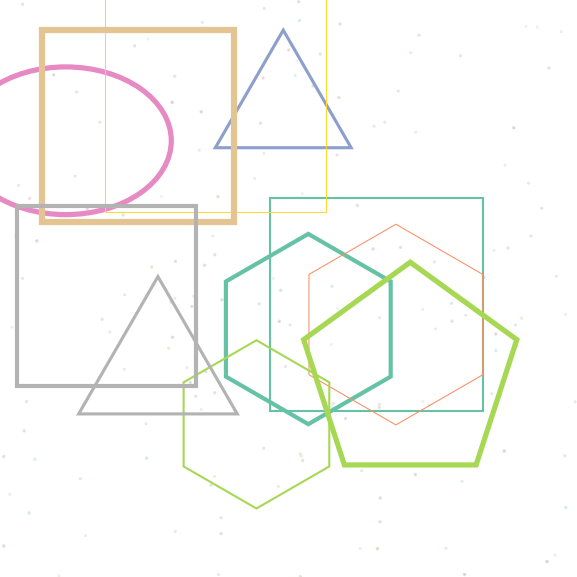[{"shape": "hexagon", "thickness": 2, "radius": 0.82, "center": [0.534, 0.429]}, {"shape": "square", "thickness": 1, "radius": 0.92, "center": [0.652, 0.472]}, {"shape": "hexagon", "thickness": 0.5, "radius": 0.87, "center": [0.686, 0.437]}, {"shape": "triangle", "thickness": 1.5, "radius": 0.68, "center": [0.49, 0.811]}, {"shape": "oval", "thickness": 2.5, "radius": 0.91, "center": [0.114, 0.755]}, {"shape": "hexagon", "thickness": 1, "radius": 0.73, "center": [0.444, 0.264]}, {"shape": "pentagon", "thickness": 2.5, "radius": 0.97, "center": [0.71, 0.351]}, {"shape": "square", "thickness": 0.5, "radius": 0.95, "center": [0.373, 0.824]}, {"shape": "square", "thickness": 3, "radius": 0.83, "center": [0.239, 0.78]}, {"shape": "triangle", "thickness": 1.5, "radius": 0.79, "center": [0.273, 0.362]}, {"shape": "square", "thickness": 2, "radius": 0.78, "center": [0.184, 0.487]}]